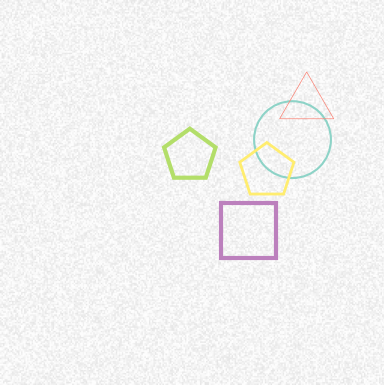[{"shape": "circle", "thickness": 1.5, "radius": 0.5, "center": [0.76, 0.637]}, {"shape": "triangle", "thickness": 0.5, "radius": 0.41, "center": [0.797, 0.732]}, {"shape": "pentagon", "thickness": 3, "radius": 0.35, "center": [0.493, 0.595]}, {"shape": "square", "thickness": 3, "radius": 0.36, "center": [0.644, 0.402]}, {"shape": "pentagon", "thickness": 2, "radius": 0.37, "center": [0.693, 0.556]}]